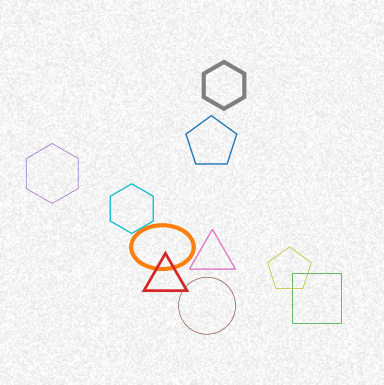[{"shape": "pentagon", "thickness": 1, "radius": 0.35, "center": [0.549, 0.63]}, {"shape": "oval", "thickness": 3, "radius": 0.41, "center": [0.422, 0.358]}, {"shape": "square", "thickness": 0.5, "radius": 0.32, "center": [0.822, 0.225]}, {"shape": "triangle", "thickness": 2, "radius": 0.32, "center": [0.43, 0.277]}, {"shape": "hexagon", "thickness": 0.5, "radius": 0.39, "center": [0.136, 0.549]}, {"shape": "circle", "thickness": 0.5, "radius": 0.37, "center": [0.538, 0.206]}, {"shape": "triangle", "thickness": 1, "radius": 0.35, "center": [0.552, 0.335]}, {"shape": "hexagon", "thickness": 3, "radius": 0.3, "center": [0.582, 0.778]}, {"shape": "pentagon", "thickness": 0.5, "radius": 0.3, "center": [0.752, 0.299]}, {"shape": "hexagon", "thickness": 1, "radius": 0.32, "center": [0.342, 0.458]}]